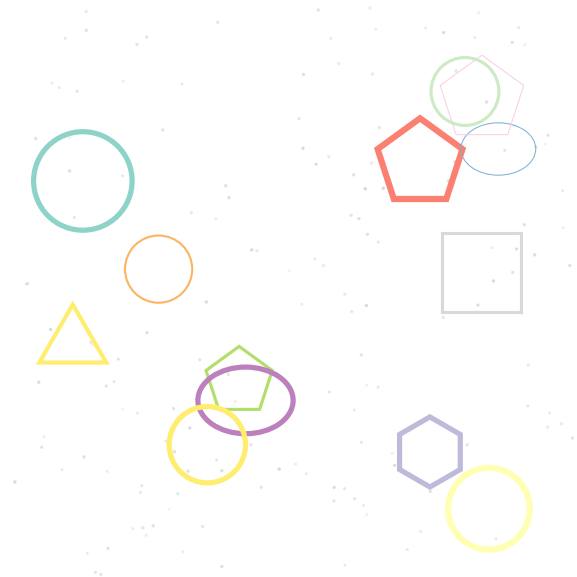[{"shape": "circle", "thickness": 2.5, "radius": 0.43, "center": [0.143, 0.686]}, {"shape": "circle", "thickness": 3, "radius": 0.35, "center": [0.847, 0.118]}, {"shape": "hexagon", "thickness": 2.5, "radius": 0.3, "center": [0.744, 0.217]}, {"shape": "pentagon", "thickness": 3, "radius": 0.39, "center": [0.727, 0.717]}, {"shape": "oval", "thickness": 0.5, "radius": 0.32, "center": [0.863, 0.741]}, {"shape": "circle", "thickness": 1, "radius": 0.29, "center": [0.275, 0.533]}, {"shape": "pentagon", "thickness": 1.5, "radius": 0.3, "center": [0.414, 0.339]}, {"shape": "pentagon", "thickness": 0.5, "radius": 0.38, "center": [0.835, 0.828]}, {"shape": "square", "thickness": 1.5, "radius": 0.34, "center": [0.834, 0.527]}, {"shape": "oval", "thickness": 2.5, "radius": 0.41, "center": [0.425, 0.306]}, {"shape": "circle", "thickness": 1.5, "radius": 0.29, "center": [0.805, 0.841]}, {"shape": "triangle", "thickness": 2, "radius": 0.33, "center": [0.126, 0.405]}, {"shape": "circle", "thickness": 2.5, "radius": 0.33, "center": [0.359, 0.229]}]